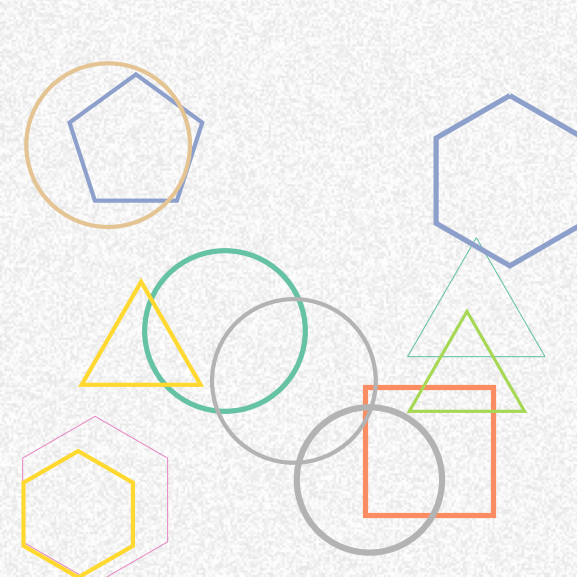[{"shape": "circle", "thickness": 2.5, "radius": 0.7, "center": [0.39, 0.426]}, {"shape": "triangle", "thickness": 0.5, "radius": 0.69, "center": [0.825, 0.45]}, {"shape": "square", "thickness": 2.5, "radius": 0.55, "center": [0.743, 0.218]}, {"shape": "pentagon", "thickness": 2, "radius": 0.6, "center": [0.235, 0.749]}, {"shape": "hexagon", "thickness": 2.5, "radius": 0.74, "center": [0.883, 0.686]}, {"shape": "hexagon", "thickness": 0.5, "radius": 0.72, "center": [0.165, 0.133]}, {"shape": "triangle", "thickness": 1.5, "radius": 0.58, "center": [0.809, 0.345]}, {"shape": "triangle", "thickness": 2, "radius": 0.59, "center": [0.244, 0.392]}, {"shape": "hexagon", "thickness": 2, "radius": 0.55, "center": [0.135, 0.109]}, {"shape": "circle", "thickness": 2, "radius": 0.71, "center": [0.187, 0.748]}, {"shape": "circle", "thickness": 2, "radius": 0.71, "center": [0.509, 0.339]}, {"shape": "circle", "thickness": 3, "radius": 0.63, "center": [0.64, 0.168]}]